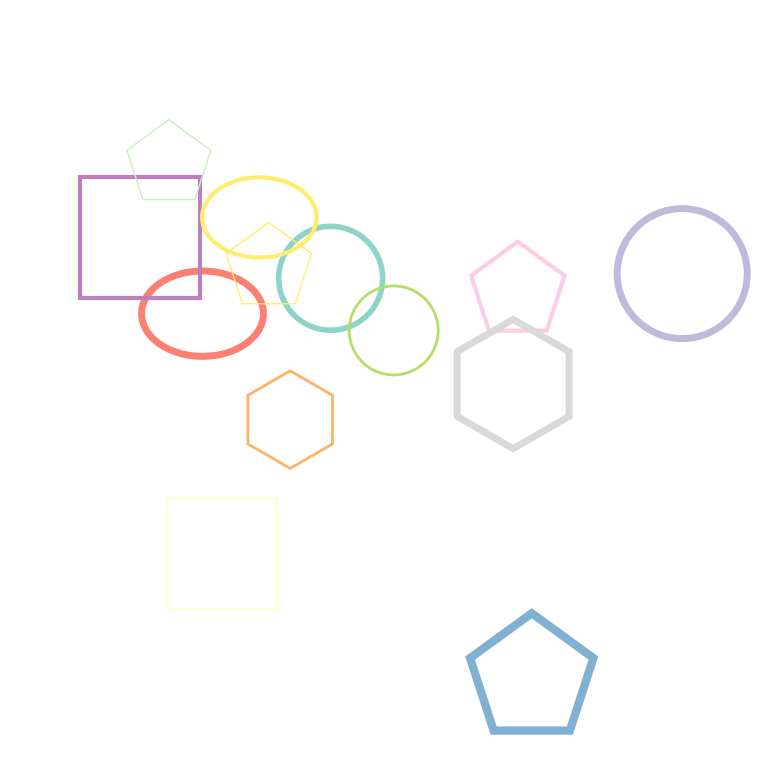[{"shape": "circle", "thickness": 2, "radius": 0.34, "center": [0.429, 0.639]}, {"shape": "square", "thickness": 0.5, "radius": 0.36, "center": [0.289, 0.282]}, {"shape": "circle", "thickness": 2.5, "radius": 0.42, "center": [0.886, 0.645]}, {"shape": "oval", "thickness": 2.5, "radius": 0.4, "center": [0.263, 0.593]}, {"shape": "pentagon", "thickness": 3, "radius": 0.42, "center": [0.691, 0.119]}, {"shape": "hexagon", "thickness": 1, "radius": 0.32, "center": [0.377, 0.455]}, {"shape": "circle", "thickness": 1, "radius": 0.29, "center": [0.511, 0.571]}, {"shape": "pentagon", "thickness": 1.5, "radius": 0.32, "center": [0.672, 0.622]}, {"shape": "hexagon", "thickness": 2.5, "radius": 0.42, "center": [0.666, 0.501]}, {"shape": "square", "thickness": 1.5, "radius": 0.39, "center": [0.182, 0.691]}, {"shape": "pentagon", "thickness": 0.5, "radius": 0.29, "center": [0.219, 0.787]}, {"shape": "oval", "thickness": 1.5, "radius": 0.37, "center": [0.337, 0.718]}, {"shape": "pentagon", "thickness": 0.5, "radius": 0.29, "center": [0.349, 0.653]}]